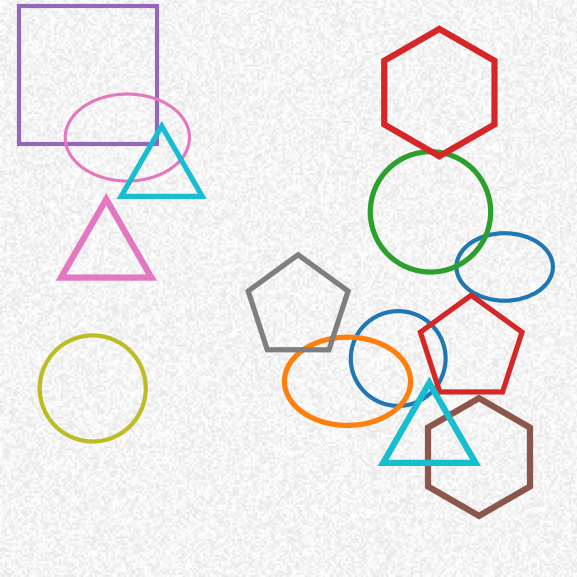[{"shape": "circle", "thickness": 2, "radius": 0.41, "center": [0.69, 0.378]}, {"shape": "oval", "thickness": 2, "radius": 0.42, "center": [0.874, 0.537]}, {"shape": "oval", "thickness": 2.5, "radius": 0.55, "center": [0.602, 0.339]}, {"shape": "circle", "thickness": 2.5, "radius": 0.52, "center": [0.745, 0.632]}, {"shape": "hexagon", "thickness": 3, "radius": 0.55, "center": [0.761, 0.839]}, {"shape": "pentagon", "thickness": 2.5, "radius": 0.46, "center": [0.816, 0.395]}, {"shape": "square", "thickness": 2, "radius": 0.6, "center": [0.152, 0.869]}, {"shape": "hexagon", "thickness": 3, "radius": 0.51, "center": [0.829, 0.208]}, {"shape": "triangle", "thickness": 3, "radius": 0.45, "center": [0.184, 0.564]}, {"shape": "oval", "thickness": 1.5, "radius": 0.54, "center": [0.221, 0.761]}, {"shape": "pentagon", "thickness": 2.5, "radius": 0.45, "center": [0.516, 0.467]}, {"shape": "circle", "thickness": 2, "radius": 0.46, "center": [0.161, 0.326]}, {"shape": "triangle", "thickness": 3, "radius": 0.46, "center": [0.743, 0.244]}, {"shape": "triangle", "thickness": 2.5, "radius": 0.41, "center": [0.28, 0.7]}]